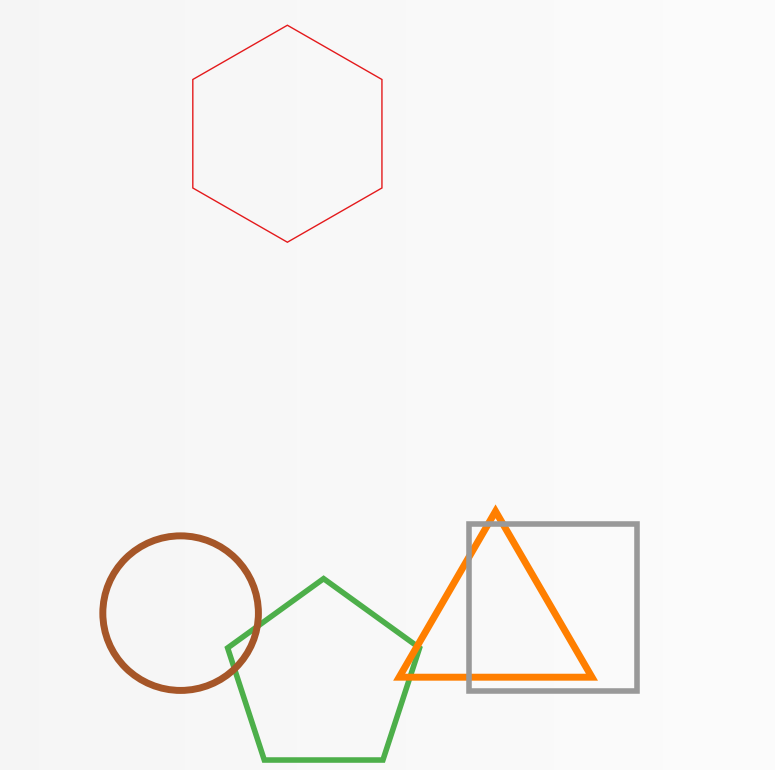[{"shape": "hexagon", "thickness": 0.5, "radius": 0.7, "center": [0.371, 0.826]}, {"shape": "pentagon", "thickness": 2, "radius": 0.65, "center": [0.418, 0.118]}, {"shape": "triangle", "thickness": 2.5, "radius": 0.72, "center": [0.639, 0.192]}, {"shape": "circle", "thickness": 2.5, "radius": 0.5, "center": [0.233, 0.204]}, {"shape": "square", "thickness": 2, "radius": 0.54, "center": [0.713, 0.211]}]